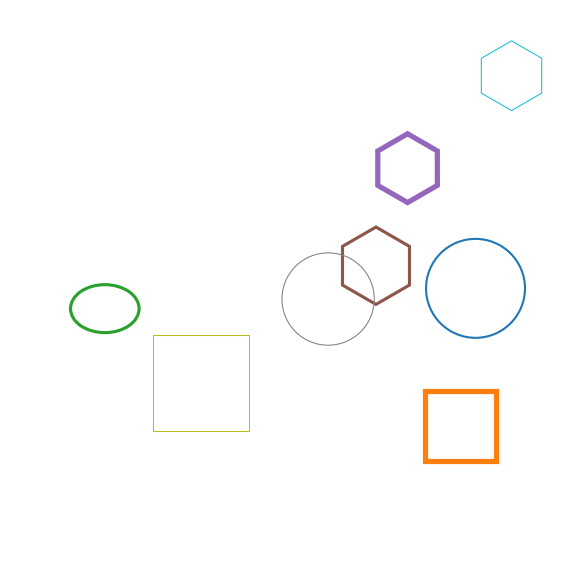[{"shape": "circle", "thickness": 1, "radius": 0.43, "center": [0.823, 0.5]}, {"shape": "square", "thickness": 2.5, "radius": 0.3, "center": [0.797, 0.261]}, {"shape": "oval", "thickness": 1.5, "radius": 0.3, "center": [0.181, 0.465]}, {"shape": "hexagon", "thickness": 2.5, "radius": 0.3, "center": [0.706, 0.708]}, {"shape": "hexagon", "thickness": 1.5, "radius": 0.33, "center": [0.651, 0.539]}, {"shape": "circle", "thickness": 0.5, "radius": 0.4, "center": [0.568, 0.481]}, {"shape": "square", "thickness": 0.5, "radius": 0.42, "center": [0.348, 0.336]}, {"shape": "hexagon", "thickness": 0.5, "radius": 0.3, "center": [0.886, 0.868]}]